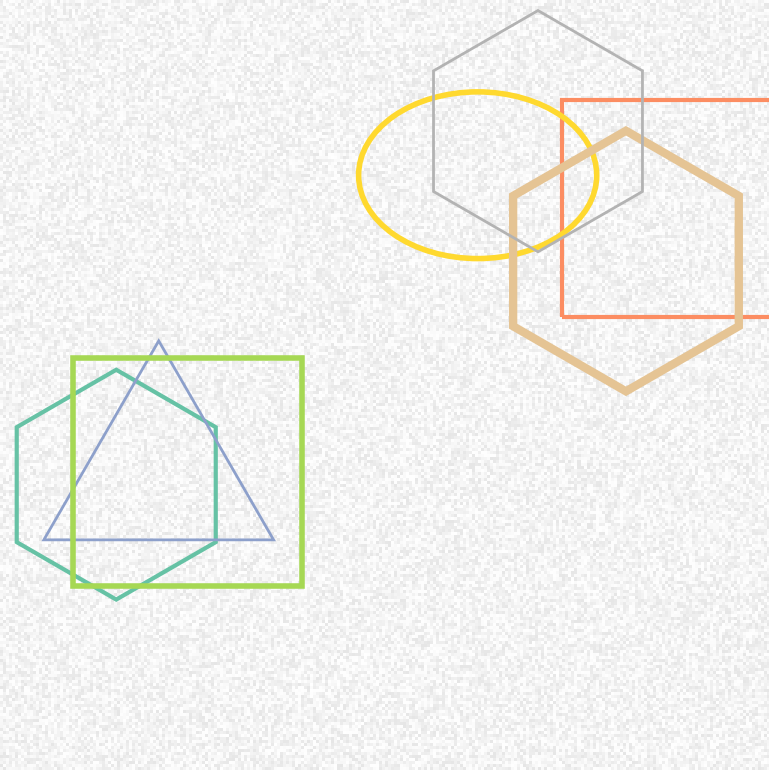[{"shape": "hexagon", "thickness": 1.5, "radius": 0.75, "center": [0.151, 0.371]}, {"shape": "square", "thickness": 1.5, "radius": 0.7, "center": [0.871, 0.729]}, {"shape": "triangle", "thickness": 1, "radius": 0.86, "center": [0.206, 0.385]}, {"shape": "square", "thickness": 2, "radius": 0.74, "center": [0.244, 0.387]}, {"shape": "oval", "thickness": 2, "radius": 0.77, "center": [0.62, 0.772]}, {"shape": "hexagon", "thickness": 3, "radius": 0.85, "center": [0.813, 0.661]}, {"shape": "hexagon", "thickness": 1, "radius": 0.78, "center": [0.699, 0.83]}]